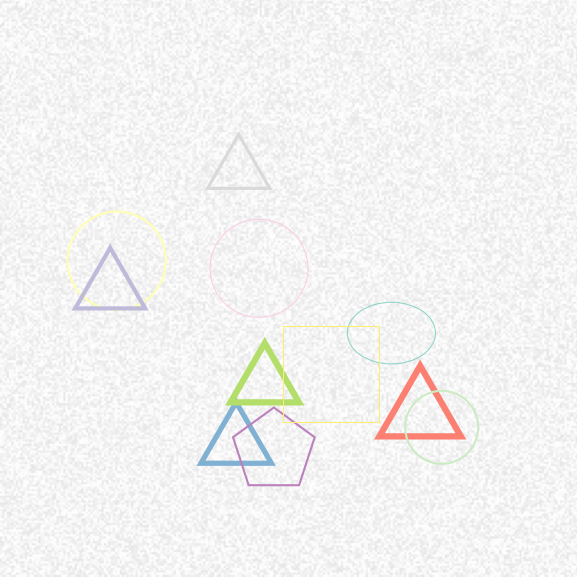[{"shape": "oval", "thickness": 0.5, "radius": 0.38, "center": [0.678, 0.422]}, {"shape": "circle", "thickness": 1, "radius": 0.43, "center": [0.202, 0.548]}, {"shape": "triangle", "thickness": 2, "radius": 0.35, "center": [0.191, 0.5]}, {"shape": "triangle", "thickness": 3, "radius": 0.41, "center": [0.728, 0.284]}, {"shape": "triangle", "thickness": 2.5, "radius": 0.35, "center": [0.409, 0.232]}, {"shape": "triangle", "thickness": 3, "radius": 0.34, "center": [0.458, 0.337]}, {"shape": "circle", "thickness": 0.5, "radius": 0.42, "center": [0.448, 0.534]}, {"shape": "triangle", "thickness": 1.5, "radius": 0.31, "center": [0.413, 0.704]}, {"shape": "pentagon", "thickness": 1, "radius": 0.37, "center": [0.474, 0.219]}, {"shape": "circle", "thickness": 1, "radius": 0.32, "center": [0.765, 0.259]}, {"shape": "square", "thickness": 0.5, "radius": 0.42, "center": [0.574, 0.351]}]